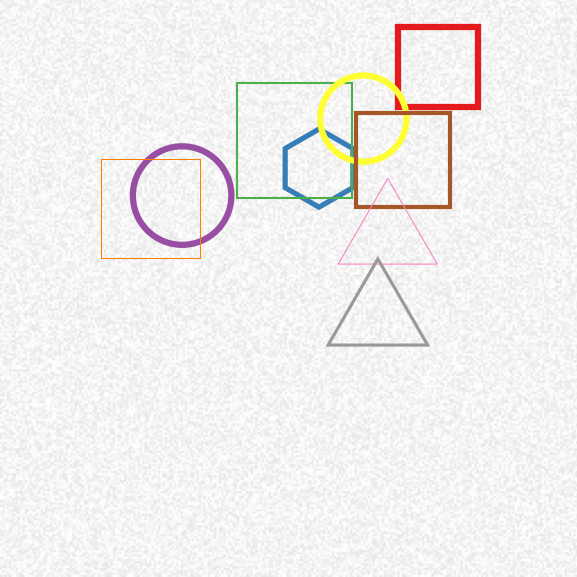[{"shape": "square", "thickness": 3, "radius": 0.35, "center": [0.758, 0.883]}, {"shape": "hexagon", "thickness": 2.5, "radius": 0.34, "center": [0.552, 0.708]}, {"shape": "square", "thickness": 1, "radius": 0.5, "center": [0.51, 0.756]}, {"shape": "circle", "thickness": 3, "radius": 0.43, "center": [0.315, 0.66]}, {"shape": "square", "thickness": 0.5, "radius": 0.43, "center": [0.261, 0.638]}, {"shape": "circle", "thickness": 3, "radius": 0.37, "center": [0.629, 0.794]}, {"shape": "square", "thickness": 2, "radius": 0.41, "center": [0.697, 0.722]}, {"shape": "triangle", "thickness": 0.5, "radius": 0.49, "center": [0.671, 0.591]}, {"shape": "triangle", "thickness": 1.5, "radius": 0.5, "center": [0.654, 0.451]}]